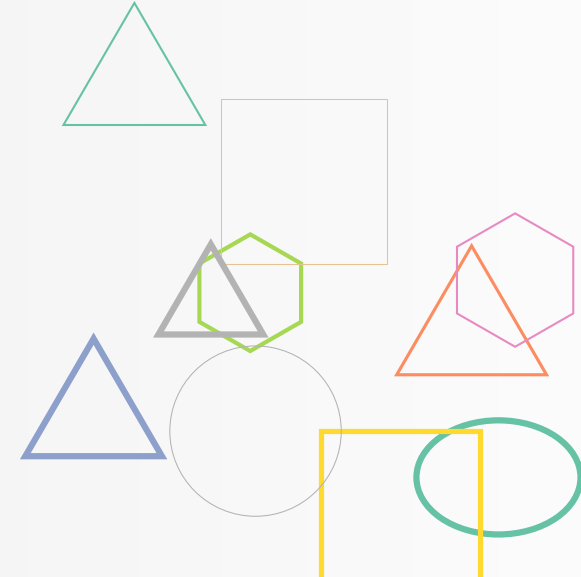[{"shape": "triangle", "thickness": 1, "radius": 0.7, "center": [0.231, 0.853]}, {"shape": "oval", "thickness": 3, "radius": 0.71, "center": [0.858, 0.172]}, {"shape": "triangle", "thickness": 1.5, "radius": 0.74, "center": [0.811, 0.425]}, {"shape": "triangle", "thickness": 3, "radius": 0.68, "center": [0.161, 0.277]}, {"shape": "hexagon", "thickness": 1, "radius": 0.58, "center": [0.886, 0.514]}, {"shape": "hexagon", "thickness": 2, "radius": 0.51, "center": [0.431, 0.492]}, {"shape": "square", "thickness": 2.5, "radius": 0.68, "center": [0.689, 0.116]}, {"shape": "square", "thickness": 0.5, "radius": 0.71, "center": [0.523, 0.685]}, {"shape": "circle", "thickness": 0.5, "radius": 0.74, "center": [0.44, 0.253]}, {"shape": "triangle", "thickness": 3, "radius": 0.52, "center": [0.363, 0.472]}]